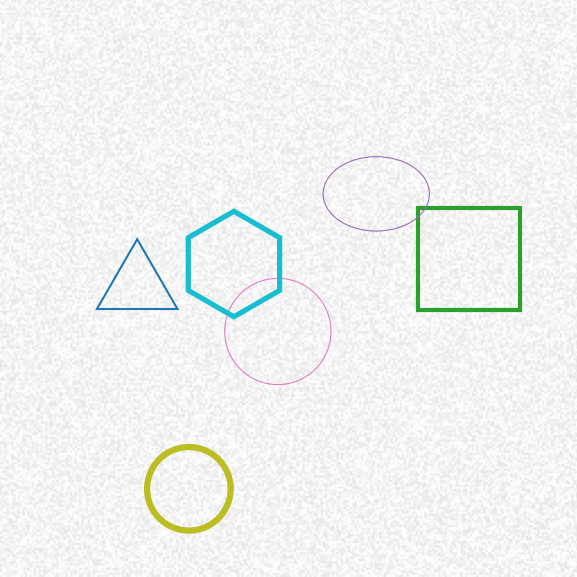[{"shape": "triangle", "thickness": 1, "radius": 0.4, "center": [0.238, 0.504]}, {"shape": "square", "thickness": 2, "radius": 0.44, "center": [0.812, 0.551]}, {"shape": "oval", "thickness": 0.5, "radius": 0.46, "center": [0.652, 0.663]}, {"shape": "circle", "thickness": 0.5, "radius": 0.46, "center": [0.481, 0.425]}, {"shape": "circle", "thickness": 3, "radius": 0.36, "center": [0.327, 0.153]}, {"shape": "hexagon", "thickness": 2.5, "radius": 0.46, "center": [0.405, 0.542]}]